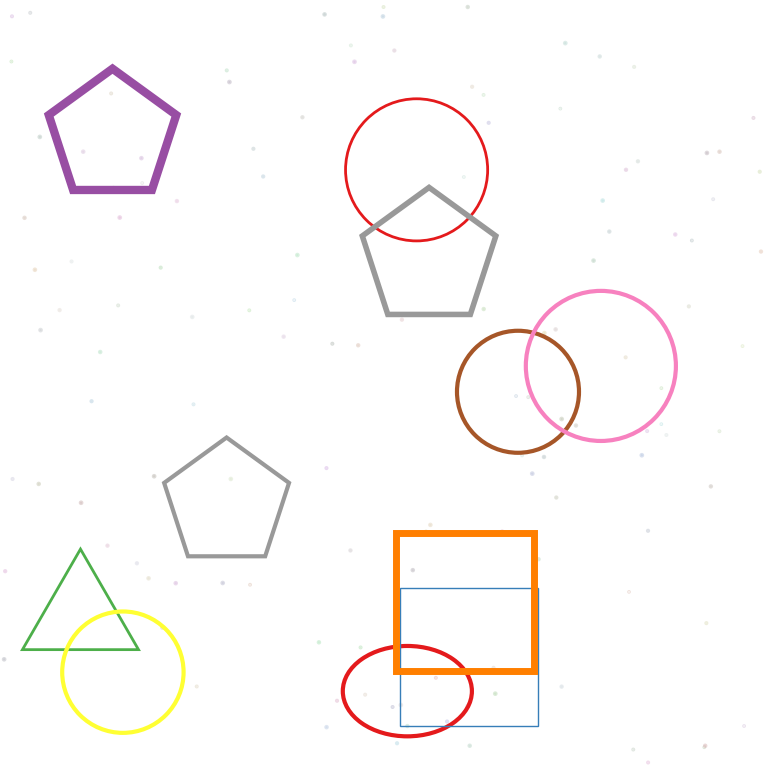[{"shape": "circle", "thickness": 1, "radius": 0.46, "center": [0.541, 0.779]}, {"shape": "oval", "thickness": 1.5, "radius": 0.42, "center": [0.529, 0.102]}, {"shape": "square", "thickness": 0.5, "radius": 0.45, "center": [0.609, 0.147]}, {"shape": "triangle", "thickness": 1, "radius": 0.44, "center": [0.105, 0.2]}, {"shape": "pentagon", "thickness": 3, "radius": 0.44, "center": [0.146, 0.824]}, {"shape": "square", "thickness": 2.5, "radius": 0.45, "center": [0.604, 0.218]}, {"shape": "circle", "thickness": 1.5, "radius": 0.39, "center": [0.16, 0.127]}, {"shape": "circle", "thickness": 1.5, "radius": 0.4, "center": [0.673, 0.491]}, {"shape": "circle", "thickness": 1.5, "radius": 0.49, "center": [0.78, 0.525]}, {"shape": "pentagon", "thickness": 1.5, "radius": 0.43, "center": [0.294, 0.347]}, {"shape": "pentagon", "thickness": 2, "radius": 0.46, "center": [0.557, 0.665]}]